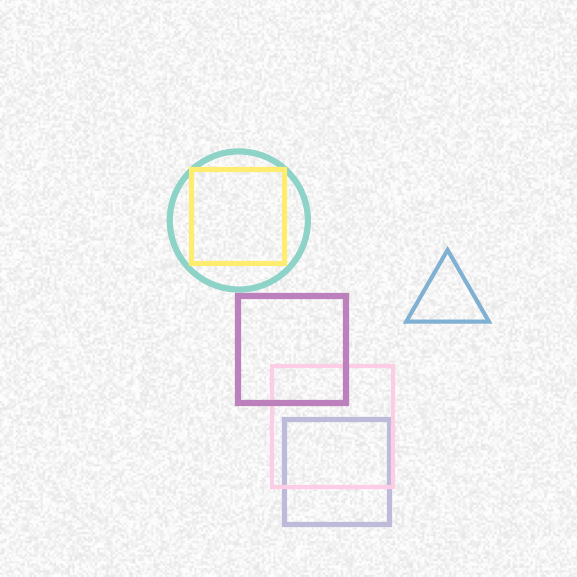[{"shape": "circle", "thickness": 3, "radius": 0.6, "center": [0.414, 0.617]}, {"shape": "square", "thickness": 2.5, "radius": 0.45, "center": [0.583, 0.183]}, {"shape": "triangle", "thickness": 2, "radius": 0.41, "center": [0.775, 0.484]}, {"shape": "square", "thickness": 2, "radius": 0.53, "center": [0.576, 0.26]}, {"shape": "square", "thickness": 3, "radius": 0.47, "center": [0.505, 0.394]}, {"shape": "square", "thickness": 2.5, "radius": 0.4, "center": [0.411, 0.625]}]